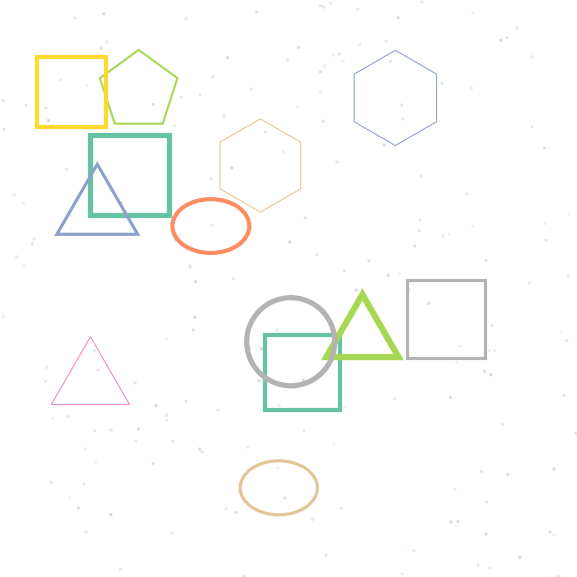[{"shape": "square", "thickness": 2, "radius": 0.32, "center": [0.524, 0.354]}, {"shape": "square", "thickness": 2.5, "radius": 0.34, "center": [0.225, 0.696]}, {"shape": "oval", "thickness": 2, "radius": 0.33, "center": [0.365, 0.608]}, {"shape": "hexagon", "thickness": 0.5, "radius": 0.41, "center": [0.685, 0.83]}, {"shape": "triangle", "thickness": 1.5, "radius": 0.4, "center": [0.168, 0.634]}, {"shape": "triangle", "thickness": 0.5, "radius": 0.39, "center": [0.157, 0.338]}, {"shape": "pentagon", "thickness": 1, "radius": 0.35, "center": [0.24, 0.842]}, {"shape": "triangle", "thickness": 3, "radius": 0.36, "center": [0.628, 0.417]}, {"shape": "square", "thickness": 2, "radius": 0.3, "center": [0.124, 0.839]}, {"shape": "hexagon", "thickness": 0.5, "radius": 0.4, "center": [0.451, 0.713]}, {"shape": "oval", "thickness": 1.5, "radius": 0.33, "center": [0.483, 0.154]}, {"shape": "square", "thickness": 1.5, "radius": 0.34, "center": [0.772, 0.447]}, {"shape": "circle", "thickness": 2.5, "radius": 0.38, "center": [0.503, 0.407]}]